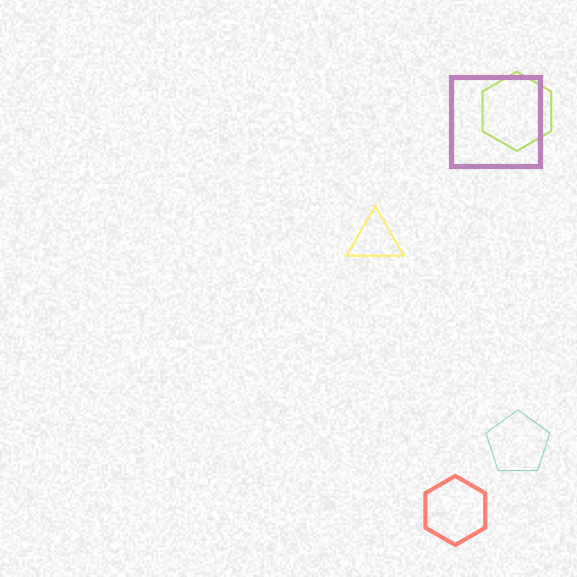[{"shape": "pentagon", "thickness": 0.5, "radius": 0.29, "center": [0.897, 0.231]}, {"shape": "hexagon", "thickness": 2, "radius": 0.3, "center": [0.788, 0.115]}, {"shape": "hexagon", "thickness": 1, "radius": 0.34, "center": [0.895, 0.806]}, {"shape": "square", "thickness": 2.5, "radius": 0.39, "center": [0.858, 0.789]}, {"shape": "triangle", "thickness": 1, "radius": 0.29, "center": [0.65, 0.585]}]